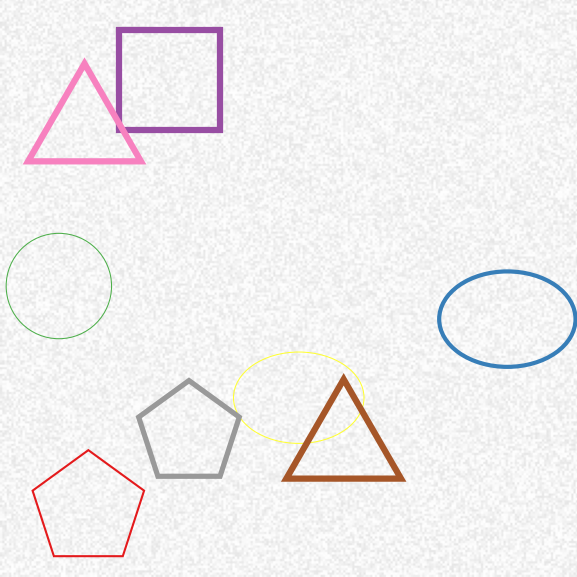[{"shape": "pentagon", "thickness": 1, "radius": 0.51, "center": [0.153, 0.118]}, {"shape": "oval", "thickness": 2, "radius": 0.59, "center": [0.879, 0.447]}, {"shape": "circle", "thickness": 0.5, "radius": 0.46, "center": [0.102, 0.504]}, {"shape": "square", "thickness": 3, "radius": 0.44, "center": [0.294, 0.861]}, {"shape": "oval", "thickness": 0.5, "radius": 0.56, "center": [0.517, 0.31]}, {"shape": "triangle", "thickness": 3, "radius": 0.57, "center": [0.595, 0.228]}, {"shape": "triangle", "thickness": 3, "radius": 0.56, "center": [0.146, 0.776]}, {"shape": "pentagon", "thickness": 2.5, "radius": 0.46, "center": [0.327, 0.249]}]